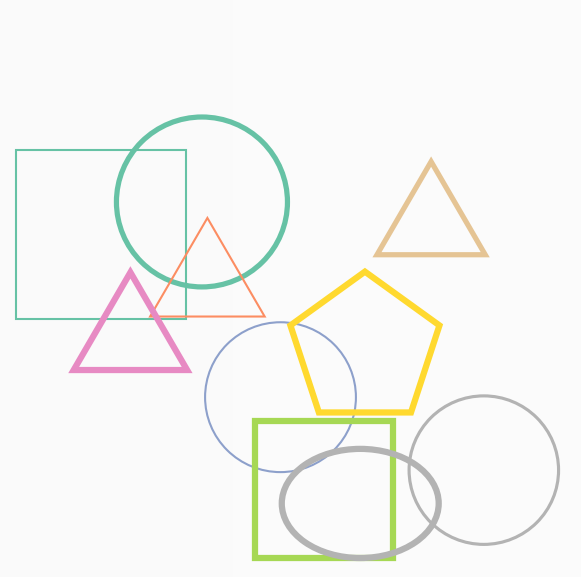[{"shape": "circle", "thickness": 2.5, "radius": 0.74, "center": [0.347, 0.649]}, {"shape": "square", "thickness": 1, "radius": 0.73, "center": [0.174, 0.594]}, {"shape": "triangle", "thickness": 1, "radius": 0.57, "center": [0.357, 0.508]}, {"shape": "circle", "thickness": 1, "radius": 0.65, "center": [0.483, 0.311]}, {"shape": "triangle", "thickness": 3, "radius": 0.56, "center": [0.224, 0.415]}, {"shape": "square", "thickness": 3, "radius": 0.59, "center": [0.558, 0.151]}, {"shape": "pentagon", "thickness": 3, "radius": 0.67, "center": [0.628, 0.394]}, {"shape": "triangle", "thickness": 2.5, "radius": 0.54, "center": [0.742, 0.612]}, {"shape": "oval", "thickness": 3, "radius": 0.67, "center": [0.62, 0.127]}, {"shape": "circle", "thickness": 1.5, "radius": 0.64, "center": [0.832, 0.185]}]